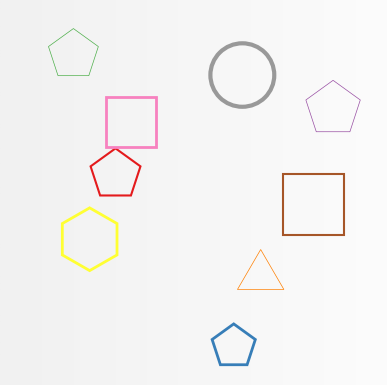[{"shape": "pentagon", "thickness": 1.5, "radius": 0.34, "center": [0.298, 0.547]}, {"shape": "pentagon", "thickness": 2, "radius": 0.29, "center": [0.603, 0.1]}, {"shape": "pentagon", "thickness": 0.5, "radius": 0.34, "center": [0.189, 0.858]}, {"shape": "pentagon", "thickness": 0.5, "radius": 0.37, "center": [0.86, 0.718]}, {"shape": "triangle", "thickness": 0.5, "radius": 0.35, "center": [0.673, 0.283]}, {"shape": "hexagon", "thickness": 2, "radius": 0.41, "center": [0.231, 0.379]}, {"shape": "square", "thickness": 1.5, "radius": 0.39, "center": [0.809, 0.468]}, {"shape": "square", "thickness": 2, "radius": 0.32, "center": [0.338, 0.683]}, {"shape": "circle", "thickness": 3, "radius": 0.41, "center": [0.625, 0.805]}]